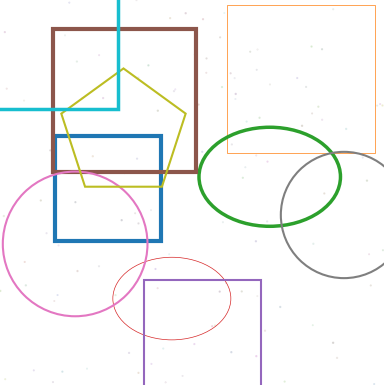[{"shape": "square", "thickness": 3, "radius": 0.68, "center": [0.28, 0.51]}, {"shape": "square", "thickness": 0.5, "radius": 0.96, "center": [0.783, 0.794]}, {"shape": "oval", "thickness": 2.5, "radius": 0.92, "center": [0.701, 0.541]}, {"shape": "oval", "thickness": 0.5, "radius": 0.77, "center": [0.446, 0.224]}, {"shape": "square", "thickness": 1.5, "radius": 0.76, "center": [0.527, 0.121]}, {"shape": "square", "thickness": 3, "radius": 0.93, "center": [0.323, 0.739]}, {"shape": "circle", "thickness": 1.5, "radius": 0.94, "center": [0.195, 0.366]}, {"shape": "circle", "thickness": 1.5, "radius": 0.82, "center": [0.893, 0.442]}, {"shape": "pentagon", "thickness": 1.5, "radius": 0.85, "center": [0.321, 0.652]}, {"shape": "square", "thickness": 2.5, "radius": 0.84, "center": [0.14, 0.884]}]